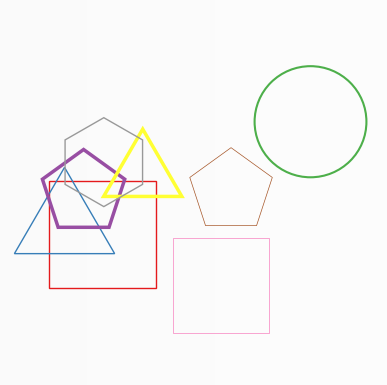[{"shape": "square", "thickness": 1, "radius": 0.69, "center": [0.264, 0.392]}, {"shape": "triangle", "thickness": 1, "radius": 0.75, "center": [0.167, 0.416]}, {"shape": "circle", "thickness": 1.5, "radius": 0.72, "center": [0.801, 0.684]}, {"shape": "pentagon", "thickness": 2.5, "radius": 0.56, "center": [0.216, 0.5]}, {"shape": "triangle", "thickness": 2.5, "radius": 0.58, "center": [0.368, 0.548]}, {"shape": "pentagon", "thickness": 0.5, "radius": 0.56, "center": [0.596, 0.505]}, {"shape": "square", "thickness": 0.5, "radius": 0.62, "center": [0.57, 0.258]}, {"shape": "hexagon", "thickness": 1, "radius": 0.58, "center": [0.268, 0.579]}]